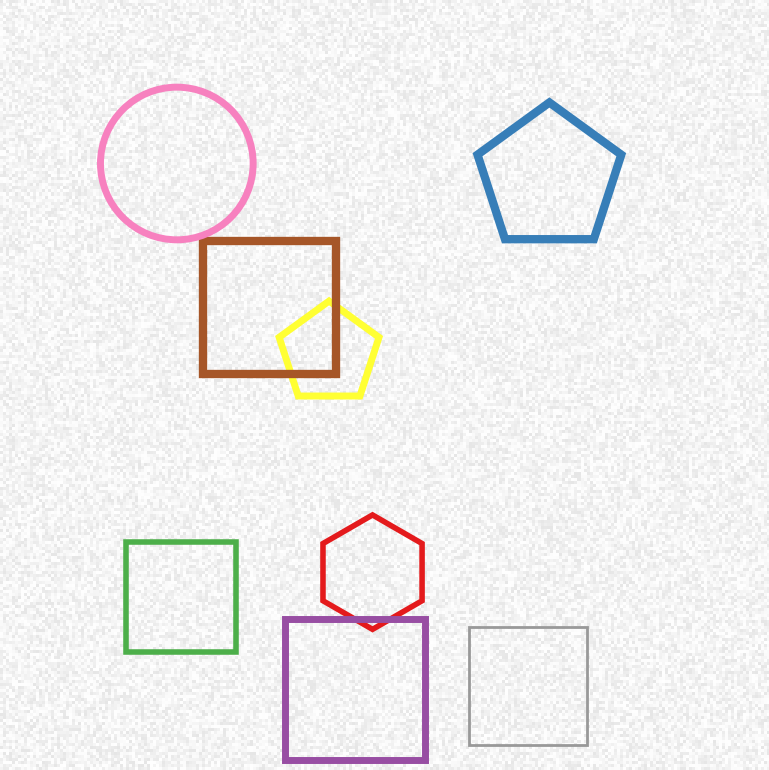[{"shape": "hexagon", "thickness": 2, "radius": 0.37, "center": [0.484, 0.257]}, {"shape": "pentagon", "thickness": 3, "radius": 0.49, "center": [0.714, 0.769]}, {"shape": "square", "thickness": 2, "radius": 0.36, "center": [0.235, 0.224]}, {"shape": "square", "thickness": 2.5, "radius": 0.46, "center": [0.461, 0.105]}, {"shape": "pentagon", "thickness": 2.5, "radius": 0.34, "center": [0.427, 0.541]}, {"shape": "square", "thickness": 3, "radius": 0.43, "center": [0.351, 0.601]}, {"shape": "circle", "thickness": 2.5, "radius": 0.5, "center": [0.23, 0.788]}, {"shape": "square", "thickness": 1, "radius": 0.38, "center": [0.686, 0.109]}]